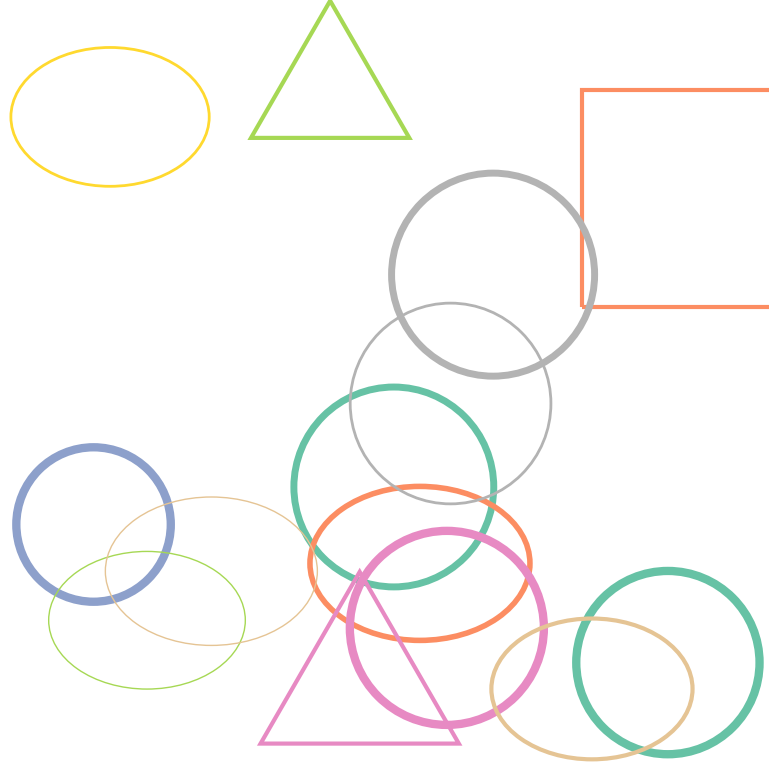[{"shape": "circle", "thickness": 3, "radius": 0.6, "center": [0.867, 0.139]}, {"shape": "circle", "thickness": 2.5, "radius": 0.65, "center": [0.511, 0.368]}, {"shape": "oval", "thickness": 2, "radius": 0.71, "center": [0.545, 0.268]}, {"shape": "square", "thickness": 1.5, "radius": 0.71, "center": [0.897, 0.742]}, {"shape": "circle", "thickness": 3, "radius": 0.5, "center": [0.122, 0.319]}, {"shape": "triangle", "thickness": 1.5, "radius": 0.74, "center": [0.467, 0.109]}, {"shape": "circle", "thickness": 3, "radius": 0.63, "center": [0.58, 0.185]}, {"shape": "oval", "thickness": 0.5, "radius": 0.64, "center": [0.191, 0.194]}, {"shape": "triangle", "thickness": 1.5, "radius": 0.59, "center": [0.429, 0.88]}, {"shape": "oval", "thickness": 1, "radius": 0.64, "center": [0.143, 0.848]}, {"shape": "oval", "thickness": 0.5, "radius": 0.69, "center": [0.274, 0.258]}, {"shape": "oval", "thickness": 1.5, "radius": 0.65, "center": [0.769, 0.105]}, {"shape": "circle", "thickness": 2.5, "radius": 0.66, "center": [0.64, 0.643]}, {"shape": "circle", "thickness": 1, "radius": 0.65, "center": [0.585, 0.476]}]